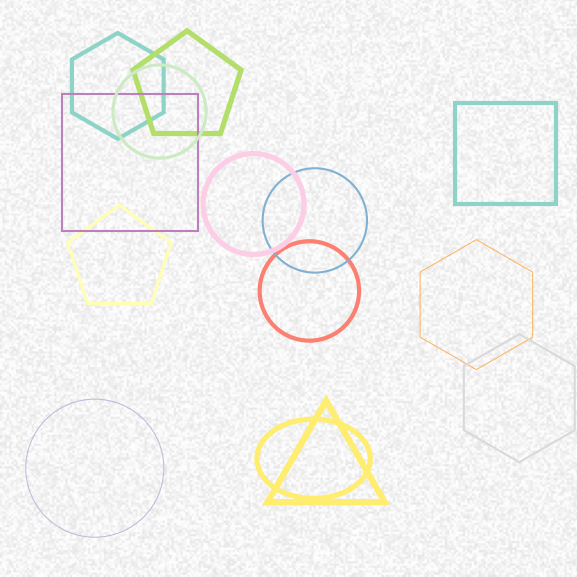[{"shape": "square", "thickness": 2, "radius": 0.44, "center": [0.875, 0.734]}, {"shape": "hexagon", "thickness": 2, "radius": 0.46, "center": [0.204, 0.85]}, {"shape": "pentagon", "thickness": 1.5, "radius": 0.47, "center": [0.207, 0.55]}, {"shape": "circle", "thickness": 0.5, "radius": 0.6, "center": [0.164, 0.188]}, {"shape": "circle", "thickness": 2, "radius": 0.43, "center": [0.536, 0.495]}, {"shape": "circle", "thickness": 1, "radius": 0.45, "center": [0.545, 0.617]}, {"shape": "hexagon", "thickness": 0.5, "radius": 0.56, "center": [0.825, 0.472]}, {"shape": "pentagon", "thickness": 2.5, "radius": 0.49, "center": [0.324, 0.848]}, {"shape": "circle", "thickness": 2.5, "radius": 0.44, "center": [0.439, 0.646]}, {"shape": "hexagon", "thickness": 1, "radius": 0.55, "center": [0.899, 0.31]}, {"shape": "square", "thickness": 1, "radius": 0.59, "center": [0.225, 0.718]}, {"shape": "circle", "thickness": 1.5, "radius": 0.4, "center": [0.276, 0.806]}, {"shape": "triangle", "thickness": 3, "radius": 0.59, "center": [0.565, 0.188]}, {"shape": "oval", "thickness": 2.5, "radius": 0.49, "center": [0.543, 0.205]}]